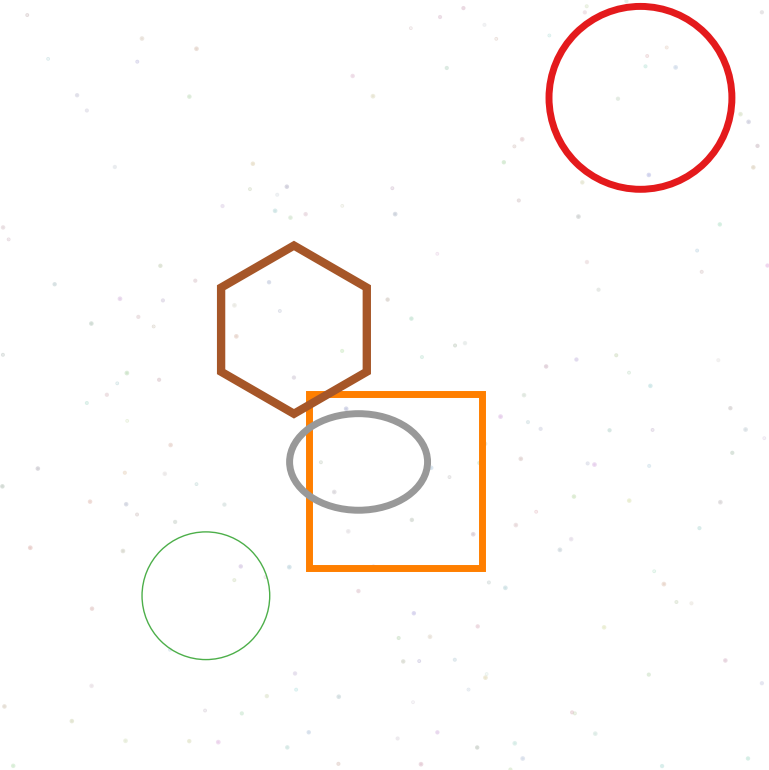[{"shape": "circle", "thickness": 2.5, "radius": 0.59, "center": [0.832, 0.873]}, {"shape": "circle", "thickness": 0.5, "radius": 0.41, "center": [0.267, 0.226]}, {"shape": "square", "thickness": 2.5, "radius": 0.56, "center": [0.514, 0.375]}, {"shape": "hexagon", "thickness": 3, "radius": 0.55, "center": [0.382, 0.572]}, {"shape": "oval", "thickness": 2.5, "radius": 0.45, "center": [0.466, 0.4]}]